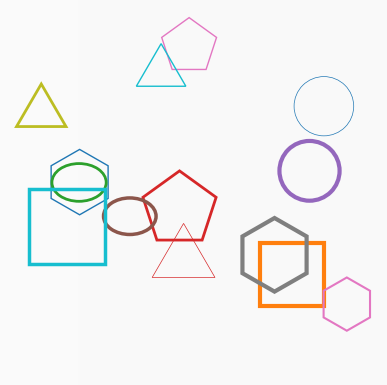[{"shape": "circle", "thickness": 0.5, "radius": 0.38, "center": [0.836, 0.724]}, {"shape": "hexagon", "thickness": 1, "radius": 0.42, "center": [0.205, 0.527]}, {"shape": "square", "thickness": 3, "radius": 0.41, "center": [0.754, 0.287]}, {"shape": "oval", "thickness": 2, "radius": 0.35, "center": [0.204, 0.526]}, {"shape": "pentagon", "thickness": 2, "radius": 0.5, "center": [0.463, 0.457]}, {"shape": "triangle", "thickness": 0.5, "radius": 0.47, "center": [0.474, 0.326]}, {"shape": "circle", "thickness": 3, "radius": 0.39, "center": [0.799, 0.556]}, {"shape": "oval", "thickness": 2.5, "radius": 0.34, "center": [0.335, 0.438]}, {"shape": "pentagon", "thickness": 1, "radius": 0.37, "center": [0.488, 0.88]}, {"shape": "hexagon", "thickness": 1.5, "radius": 0.35, "center": [0.895, 0.21]}, {"shape": "hexagon", "thickness": 3, "radius": 0.48, "center": [0.708, 0.338]}, {"shape": "triangle", "thickness": 2, "radius": 0.37, "center": [0.106, 0.708]}, {"shape": "square", "thickness": 2.5, "radius": 0.49, "center": [0.172, 0.412]}, {"shape": "triangle", "thickness": 1, "radius": 0.37, "center": [0.416, 0.813]}]